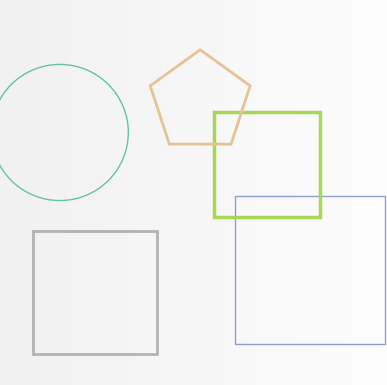[{"shape": "circle", "thickness": 1, "radius": 0.88, "center": [0.154, 0.656]}, {"shape": "square", "thickness": 1, "radius": 0.96, "center": [0.8, 0.299]}, {"shape": "square", "thickness": 2.5, "radius": 0.69, "center": [0.689, 0.573]}, {"shape": "pentagon", "thickness": 2, "radius": 0.68, "center": [0.517, 0.735]}, {"shape": "square", "thickness": 2, "radius": 0.8, "center": [0.245, 0.24]}]